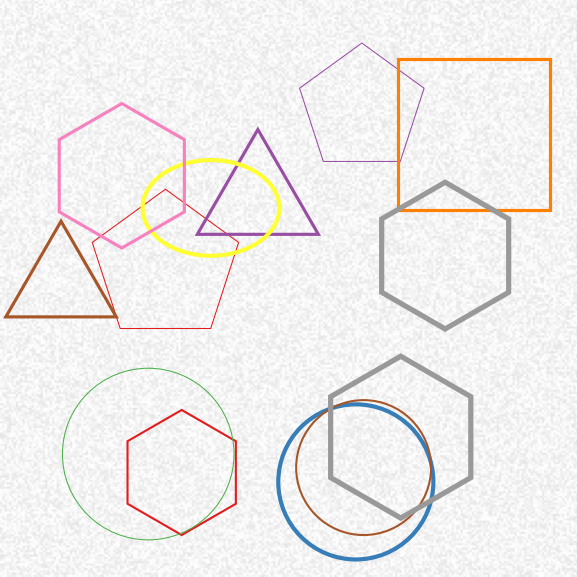[{"shape": "pentagon", "thickness": 0.5, "radius": 0.67, "center": [0.286, 0.538]}, {"shape": "hexagon", "thickness": 1, "radius": 0.54, "center": [0.315, 0.181]}, {"shape": "circle", "thickness": 2, "radius": 0.67, "center": [0.616, 0.165]}, {"shape": "circle", "thickness": 0.5, "radius": 0.74, "center": [0.257, 0.213]}, {"shape": "triangle", "thickness": 1.5, "radius": 0.61, "center": [0.446, 0.654]}, {"shape": "pentagon", "thickness": 0.5, "radius": 0.57, "center": [0.627, 0.811]}, {"shape": "square", "thickness": 1.5, "radius": 0.65, "center": [0.821, 0.767]}, {"shape": "oval", "thickness": 2, "radius": 0.59, "center": [0.365, 0.639]}, {"shape": "triangle", "thickness": 1.5, "radius": 0.55, "center": [0.106, 0.506]}, {"shape": "circle", "thickness": 1, "radius": 0.58, "center": [0.63, 0.189]}, {"shape": "hexagon", "thickness": 1.5, "radius": 0.63, "center": [0.211, 0.695]}, {"shape": "hexagon", "thickness": 2.5, "radius": 0.63, "center": [0.771, 0.556]}, {"shape": "hexagon", "thickness": 2.5, "radius": 0.7, "center": [0.694, 0.242]}]